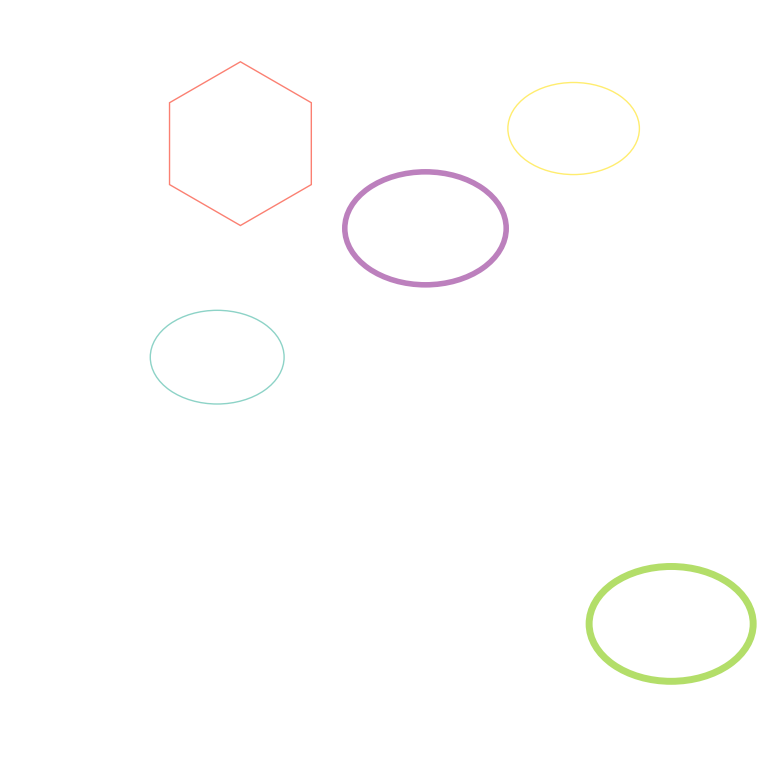[{"shape": "oval", "thickness": 0.5, "radius": 0.43, "center": [0.282, 0.536]}, {"shape": "hexagon", "thickness": 0.5, "radius": 0.53, "center": [0.312, 0.813]}, {"shape": "oval", "thickness": 2.5, "radius": 0.53, "center": [0.872, 0.19]}, {"shape": "oval", "thickness": 2, "radius": 0.52, "center": [0.553, 0.703]}, {"shape": "oval", "thickness": 0.5, "radius": 0.43, "center": [0.745, 0.833]}]